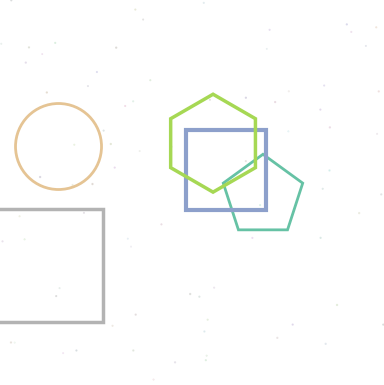[{"shape": "pentagon", "thickness": 2, "radius": 0.54, "center": [0.683, 0.491]}, {"shape": "square", "thickness": 3, "radius": 0.52, "center": [0.586, 0.558]}, {"shape": "hexagon", "thickness": 2.5, "radius": 0.64, "center": [0.553, 0.628]}, {"shape": "circle", "thickness": 2, "radius": 0.56, "center": [0.152, 0.619]}, {"shape": "square", "thickness": 2.5, "radius": 0.73, "center": [0.121, 0.31]}]